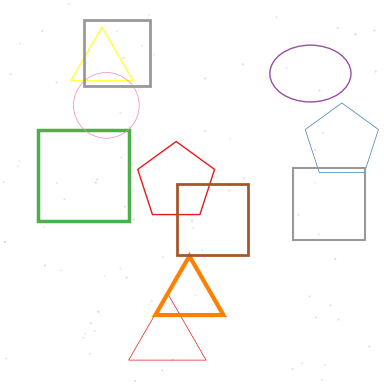[{"shape": "pentagon", "thickness": 1, "radius": 0.52, "center": [0.458, 0.528]}, {"shape": "triangle", "thickness": 0.5, "radius": 0.58, "center": [0.435, 0.123]}, {"shape": "pentagon", "thickness": 0.5, "radius": 0.5, "center": [0.888, 0.633]}, {"shape": "square", "thickness": 2.5, "radius": 0.59, "center": [0.216, 0.544]}, {"shape": "oval", "thickness": 1, "radius": 0.53, "center": [0.806, 0.809]}, {"shape": "triangle", "thickness": 3, "radius": 0.51, "center": [0.492, 0.233]}, {"shape": "triangle", "thickness": 1, "radius": 0.47, "center": [0.265, 0.837]}, {"shape": "square", "thickness": 2, "radius": 0.46, "center": [0.553, 0.43]}, {"shape": "circle", "thickness": 0.5, "radius": 0.43, "center": [0.276, 0.726]}, {"shape": "square", "thickness": 2, "radius": 0.43, "center": [0.304, 0.862]}, {"shape": "square", "thickness": 1.5, "radius": 0.47, "center": [0.855, 0.471]}]